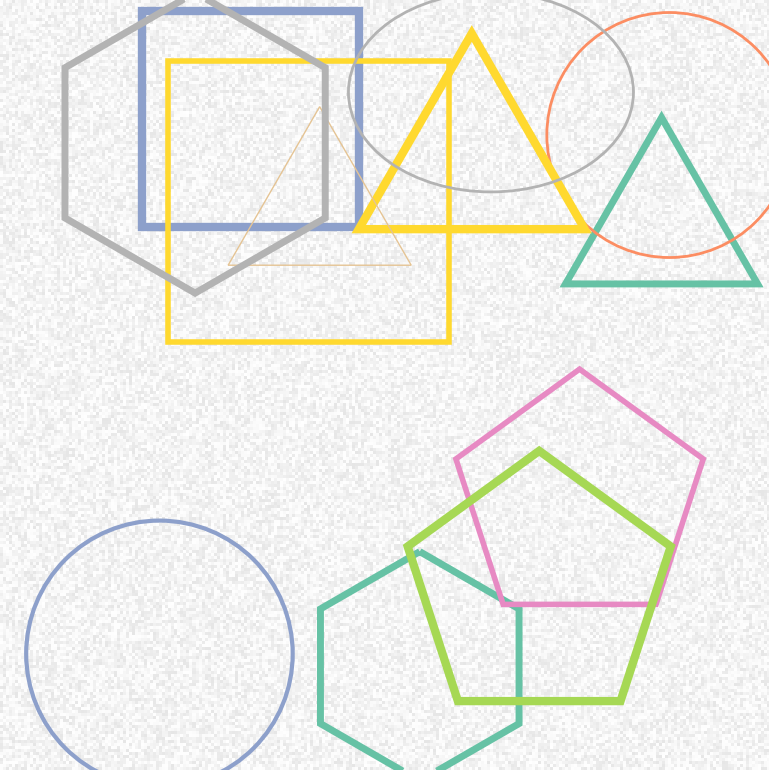[{"shape": "hexagon", "thickness": 2.5, "radius": 0.74, "center": [0.545, 0.135]}, {"shape": "triangle", "thickness": 2.5, "radius": 0.72, "center": [0.859, 0.703]}, {"shape": "circle", "thickness": 1, "radius": 0.8, "center": [0.869, 0.825]}, {"shape": "square", "thickness": 3, "radius": 0.7, "center": [0.325, 0.845]}, {"shape": "circle", "thickness": 1.5, "radius": 0.87, "center": [0.207, 0.151]}, {"shape": "pentagon", "thickness": 2, "radius": 0.84, "center": [0.753, 0.352]}, {"shape": "pentagon", "thickness": 3, "radius": 0.9, "center": [0.7, 0.235]}, {"shape": "triangle", "thickness": 3, "radius": 0.85, "center": [0.613, 0.787]}, {"shape": "square", "thickness": 2, "radius": 0.91, "center": [0.4, 0.738]}, {"shape": "triangle", "thickness": 0.5, "radius": 0.69, "center": [0.415, 0.724]}, {"shape": "hexagon", "thickness": 2.5, "radius": 0.98, "center": [0.253, 0.814]}, {"shape": "oval", "thickness": 1, "radius": 0.93, "center": [0.638, 0.88]}]